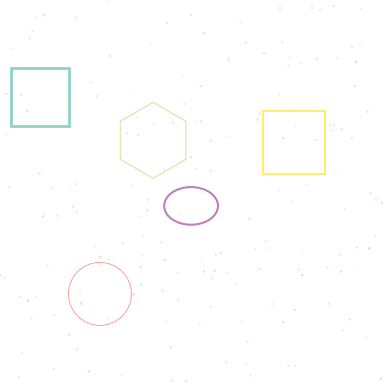[{"shape": "square", "thickness": 2, "radius": 0.38, "center": [0.103, 0.748]}, {"shape": "circle", "thickness": 0.5, "radius": 0.41, "center": [0.26, 0.237]}, {"shape": "hexagon", "thickness": 0.5, "radius": 0.49, "center": [0.398, 0.636]}, {"shape": "oval", "thickness": 1.5, "radius": 0.35, "center": [0.496, 0.465]}, {"shape": "square", "thickness": 1.5, "radius": 0.4, "center": [0.764, 0.63]}]